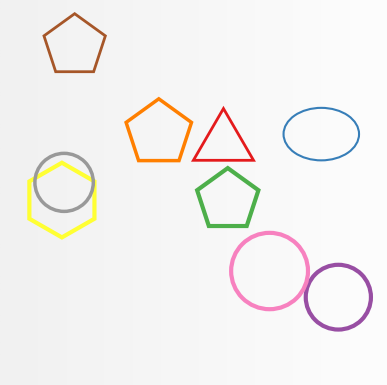[{"shape": "triangle", "thickness": 2, "radius": 0.45, "center": [0.577, 0.628]}, {"shape": "oval", "thickness": 1.5, "radius": 0.49, "center": [0.829, 0.652]}, {"shape": "pentagon", "thickness": 3, "radius": 0.42, "center": [0.588, 0.48]}, {"shape": "circle", "thickness": 3, "radius": 0.42, "center": [0.873, 0.228]}, {"shape": "pentagon", "thickness": 2.5, "radius": 0.44, "center": [0.41, 0.655]}, {"shape": "hexagon", "thickness": 3, "radius": 0.48, "center": [0.16, 0.48]}, {"shape": "pentagon", "thickness": 2, "radius": 0.42, "center": [0.193, 0.881]}, {"shape": "circle", "thickness": 3, "radius": 0.5, "center": [0.696, 0.296]}, {"shape": "circle", "thickness": 2.5, "radius": 0.38, "center": [0.165, 0.526]}]